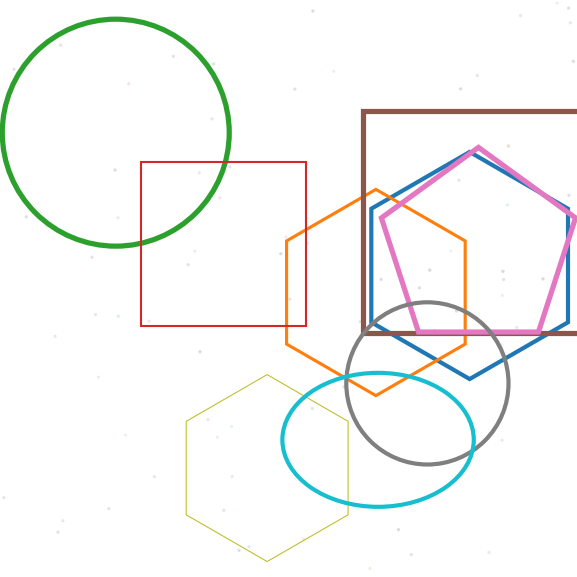[{"shape": "hexagon", "thickness": 2, "radius": 0.98, "center": [0.813, 0.539]}, {"shape": "hexagon", "thickness": 1.5, "radius": 0.89, "center": [0.651, 0.493]}, {"shape": "circle", "thickness": 2.5, "radius": 0.98, "center": [0.2, 0.769]}, {"shape": "square", "thickness": 1, "radius": 0.71, "center": [0.387, 0.577]}, {"shape": "square", "thickness": 2.5, "radius": 0.96, "center": [0.82, 0.615]}, {"shape": "pentagon", "thickness": 2.5, "radius": 0.88, "center": [0.829, 0.567]}, {"shape": "circle", "thickness": 2, "radius": 0.7, "center": [0.74, 0.335]}, {"shape": "hexagon", "thickness": 0.5, "radius": 0.81, "center": [0.463, 0.189]}, {"shape": "oval", "thickness": 2, "radius": 0.83, "center": [0.655, 0.238]}]